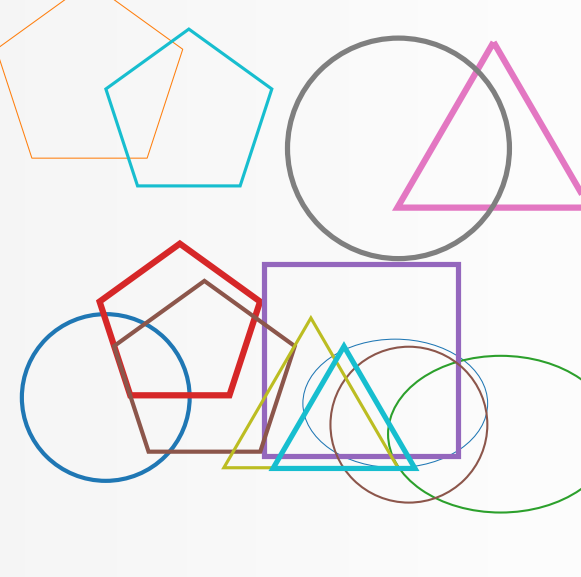[{"shape": "oval", "thickness": 0.5, "radius": 0.79, "center": [0.68, 0.301]}, {"shape": "circle", "thickness": 2, "radius": 0.72, "center": [0.182, 0.311]}, {"shape": "pentagon", "thickness": 0.5, "radius": 0.84, "center": [0.154, 0.862]}, {"shape": "oval", "thickness": 1, "radius": 0.97, "center": [0.861, 0.247]}, {"shape": "pentagon", "thickness": 3, "radius": 0.73, "center": [0.309, 0.432]}, {"shape": "square", "thickness": 2.5, "radius": 0.83, "center": [0.621, 0.376]}, {"shape": "pentagon", "thickness": 2, "radius": 0.82, "center": [0.352, 0.349]}, {"shape": "circle", "thickness": 1, "radius": 0.67, "center": [0.703, 0.264]}, {"shape": "triangle", "thickness": 3, "radius": 0.96, "center": [0.849, 0.735]}, {"shape": "circle", "thickness": 2.5, "radius": 0.95, "center": [0.686, 0.742]}, {"shape": "triangle", "thickness": 1.5, "radius": 0.86, "center": [0.535, 0.276]}, {"shape": "pentagon", "thickness": 1.5, "radius": 0.75, "center": [0.325, 0.799]}, {"shape": "triangle", "thickness": 2.5, "radius": 0.71, "center": [0.592, 0.258]}]